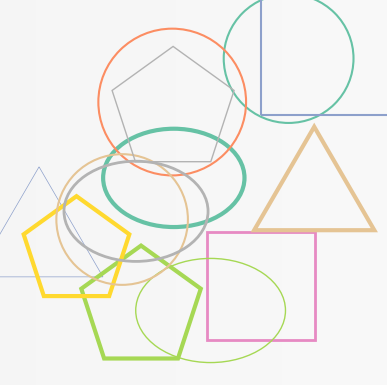[{"shape": "circle", "thickness": 1.5, "radius": 0.84, "center": [0.745, 0.848]}, {"shape": "oval", "thickness": 3, "radius": 0.91, "center": [0.449, 0.538]}, {"shape": "circle", "thickness": 1.5, "radius": 0.95, "center": [0.444, 0.735]}, {"shape": "triangle", "thickness": 0.5, "radius": 0.95, "center": [0.101, 0.376]}, {"shape": "square", "thickness": 1.5, "radius": 0.97, "center": [0.868, 0.897]}, {"shape": "square", "thickness": 2, "radius": 0.7, "center": [0.674, 0.257]}, {"shape": "pentagon", "thickness": 3, "radius": 0.81, "center": [0.364, 0.2]}, {"shape": "oval", "thickness": 1, "radius": 0.97, "center": [0.543, 0.194]}, {"shape": "pentagon", "thickness": 3, "radius": 0.72, "center": [0.197, 0.347]}, {"shape": "triangle", "thickness": 3, "radius": 0.9, "center": [0.811, 0.492]}, {"shape": "circle", "thickness": 1.5, "radius": 0.85, "center": [0.315, 0.43]}, {"shape": "pentagon", "thickness": 1, "radius": 0.83, "center": [0.447, 0.714]}, {"shape": "oval", "thickness": 2, "radius": 0.93, "center": [0.351, 0.451]}]